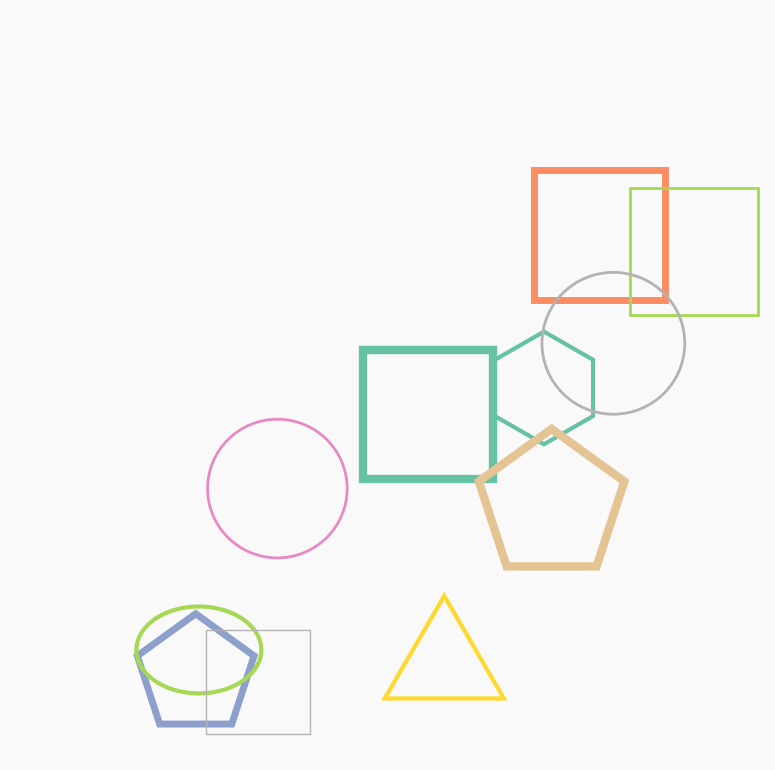[{"shape": "hexagon", "thickness": 1.5, "radius": 0.37, "center": [0.702, 0.496]}, {"shape": "square", "thickness": 3, "radius": 0.42, "center": [0.552, 0.461]}, {"shape": "square", "thickness": 2.5, "radius": 0.42, "center": [0.773, 0.695]}, {"shape": "pentagon", "thickness": 2.5, "radius": 0.4, "center": [0.253, 0.124]}, {"shape": "circle", "thickness": 1, "radius": 0.45, "center": [0.358, 0.365]}, {"shape": "square", "thickness": 1, "radius": 0.41, "center": [0.895, 0.674]}, {"shape": "oval", "thickness": 1.5, "radius": 0.4, "center": [0.257, 0.156]}, {"shape": "triangle", "thickness": 1.5, "radius": 0.44, "center": [0.573, 0.137]}, {"shape": "pentagon", "thickness": 3, "radius": 0.49, "center": [0.712, 0.344]}, {"shape": "circle", "thickness": 1, "radius": 0.46, "center": [0.791, 0.554]}, {"shape": "square", "thickness": 0.5, "radius": 0.34, "center": [0.333, 0.114]}]